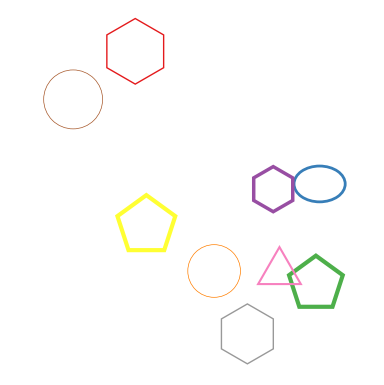[{"shape": "hexagon", "thickness": 1, "radius": 0.43, "center": [0.351, 0.867]}, {"shape": "oval", "thickness": 2, "radius": 0.33, "center": [0.83, 0.522]}, {"shape": "pentagon", "thickness": 3, "radius": 0.37, "center": [0.821, 0.263]}, {"shape": "hexagon", "thickness": 2.5, "radius": 0.29, "center": [0.71, 0.509]}, {"shape": "circle", "thickness": 0.5, "radius": 0.34, "center": [0.556, 0.296]}, {"shape": "pentagon", "thickness": 3, "radius": 0.39, "center": [0.38, 0.414]}, {"shape": "circle", "thickness": 0.5, "radius": 0.38, "center": [0.19, 0.742]}, {"shape": "triangle", "thickness": 1.5, "radius": 0.32, "center": [0.726, 0.294]}, {"shape": "hexagon", "thickness": 1, "radius": 0.39, "center": [0.643, 0.133]}]